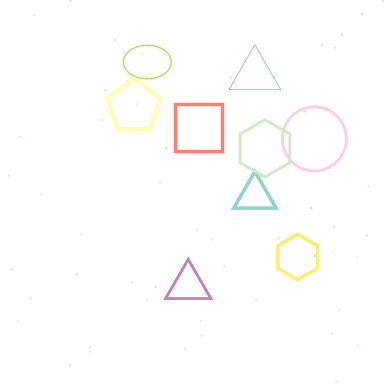[{"shape": "triangle", "thickness": 2.5, "radius": 0.32, "center": [0.662, 0.491]}, {"shape": "pentagon", "thickness": 3, "radius": 0.36, "center": [0.347, 0.723]}, {"shape": "square", "thickness": 2.5, "radius": 0.31, "center": [0.516, 0.669]}, {"shape": "triangle", "thickness": 0.5, "radius": 0.39, "center": [0.662, 0.806]}, {"shape": "oval", "thickness": 1, "radius": 0.31, "center": [0.383, 0.839]}, {"shape": "circle", "thickness": 2, "radius": 0.42, "center": [0.816, 0.639]}, {"shape": "triangle", "thickness": 2, "radius": 0.34, "center": [0.489, 0.259]}, {"shape": "hexagon", "thickness": 2, "radius": 0.37, "center": [0.688, 0.615]}, {"shape": "hexagon", "thickness": 2.5, "radius": 0.3, "center": [0.773, 0.333]}]